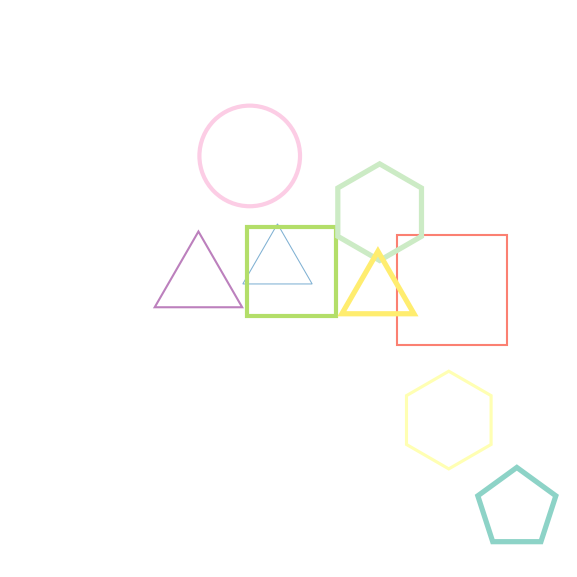[{"shape": "pentagon", "thickness": 2.5, "radius": 0.36, "center": [0.895, 0.119]}, {"shape": "hexagon", "thickness": 1.5, "radius": 0.42, "center": [0.777, 0.272]}, {"shape": "square", "thickness": 1, "radius": 0.47, "center": [0.783, 0.497]}, {"shape": "triangle", "thickness": 0.5, "radius": 0.35, "center": [0.48, 0.542]}, {"shape": "square", "thickness": 2, "radius": 0.38, "center": [0.505, 0.529]}, {"shape": "circle", "thickness": 2, "radius": 0.44, "center": [0.432, 0.729]}, {"shape": "triangle", "thickness": 1, "radius": 0.44, "center": [0.344, 0.511]}, {"shape": "hexagon", "thickness": 2.5, "radius": 0.42, "center": [0.657, 0.632]}, {"shape": "triangle", "thickness": 2.5, "radius": 0.36, "center": [0.654, 0.492]}]